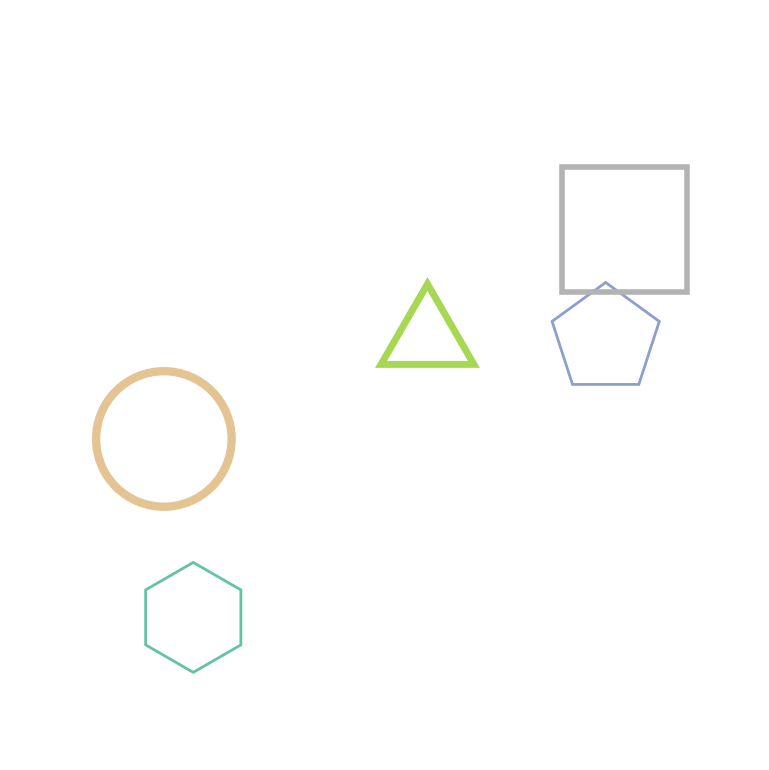[{"shape": "hexagon", "thickness": 1, "radius": 0.36, "center": [0.251, 0.198]}, {"shape": "pentagon", "thickness": 1, "radius": 0.37, "center": [0.787, 0.56]}, {"shape": "triangle", "thickness": 2.5, "radius": 0.35, "center": [0.555, 0.562]}, {"shape": "circle", "thickness": 3, "radius": 0.44, "center": [0.213, 0.43]}, {"shape": "square", "thickness": 2, "radius": 0.41, "center": [0.811, 0.702]}]